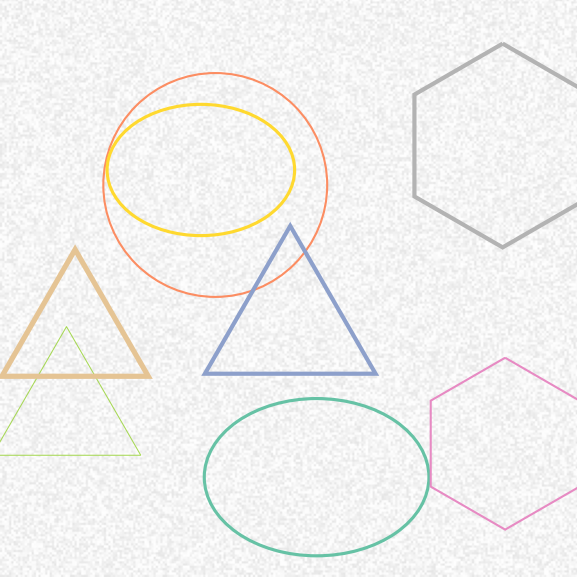[{"shape": "oval", "thickness": 1.5, "radius": 0.97, "center": [0.548, 0.173]}, {"shape": "circle", "thickness": 1, "radius": 0.97, "center": [0.373, 0.679]}, {"shape": "triangle", "thickness": 2, "radius": 0.85, "center": [0.503, 0.437]}, {"shape": "hexagon", "thickness": 1, "radius": 0.74, "center": [0.875, 0.231]}, {"shape": "triangle", "thickness": 0.5, "radius": 0.74, "center": [0.115, 0.285]}, {"shape": "oval", "thickness": 1.5, "radius": 0.81, "center": [0.348, 0.705]}, {"shape": "triangle", "thickness": 2.5, "radius": 0.73, "center": [0.13, 0.421]}, {"shape": "hexagon", "thickness": 2, "radius": 0.88, "center": [0.87, 0.747]}]